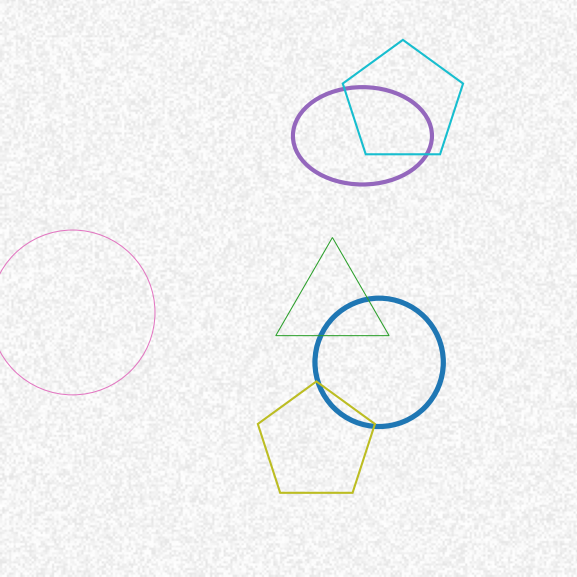[{"shape": "circle", "thickness": 2.5, "radius": 0.56, "center": [0.657, 0.372]}, {"shape": "triangle", "thickness": 0.5, "radius": 0.57, "center": [0.576, 0.475]}, {"shape": "oval", "thickness": 2, "radius": 0.6, "center": [0.628, 0.764]}, {"shape": "circle", "thickness": 0.5, "radius": 0.71, "center": [0.126, 0.458]}, {"shape": "pentagon", "thickness": 1, "radius": 0.53, "center": [0.548, 0.232]}, {"shape": "pentagon", "thickness": 1, "radius": 0.55, "center": [0.698, 0.821]}]